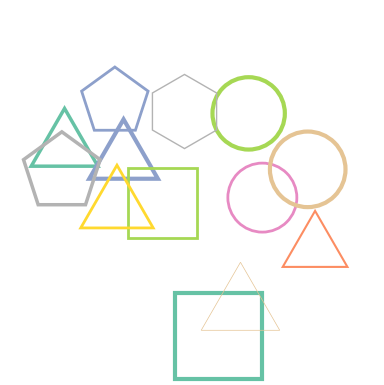[{"shape": "square", "thickness": 3, "radius": 0.56, "center": [0.567, 0.127]}, {"shape": "triangle", "thickness": 2.5, "radius": 0.5, "center": [0.168, 0.618]}, {"shape": "triangle", "thickness": 1.5, "radius": 0.48, "center": [0.818, 0.355]}, {"shape": "pentagon", "thickness": 2, "radius": 0.45, "center": [0.298, 0.735]}, {"shape": "triangle", "thickness": 3, "radius": 0.51, "center": [0.321, 0.587]}, {"shape": "circle", "thickness": 2, "radius": 0.45, "center": [0.681, 0.487]}, {"shape": "circle", "thickness": 3, "radius": 0.47, "center": [0.646, 0.706]}, {"shape": "square", "thickness": 2, "radius": 0.45, "center": [0.422, 0.473]}, {"shape": "triangle", "thickness": 2, "radius": 0.54, "center": [0.304, 0.462]}, {"shape": "circle", "thickness": 3, "radius": 0.49, "center": [0.799, 0.56]}, {"shape": "triangle", "thickness": 0.5, "radius": 0.59, "center": [0.625, 0.201]}, {"shape": "pentagon", "thickness": 2.5, "radius": 0.52, "center": [0.161, 0.553]}, {"shape": "hexagon", "thickness": 1, "radius": 0.48, "center": [0.479, 0.71]}]